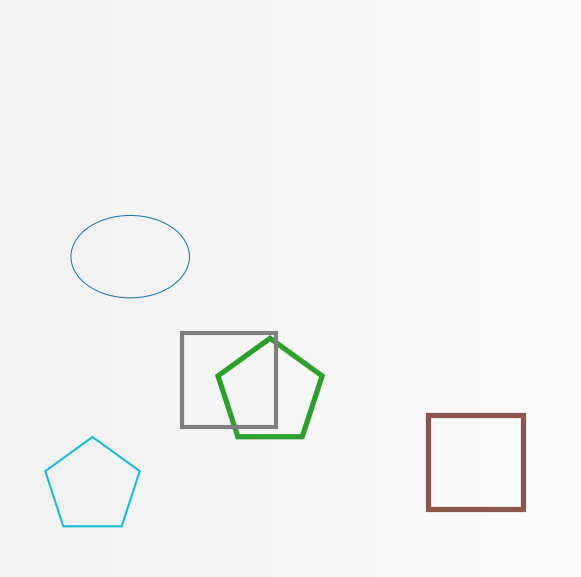[{"shape": "oval", "thickness": 0.5, "radius": 0.51, "center": [0.224, 0.555]}, {"shape": "pentagon", "thickness": 2.5, "radius": 0.47, "center": [0.465, 0.319]}, {"shape": "square", "thickness": 2.5, "radius": 0.41, "center": [0.818, 0.2]}, {"shape": "square", "thickness": 2, "radius": 0.41, "center": [0.394, 0.342]}, {"shape": "pentagon", "thickness": 1, "radius": 0.43, "center": [0.159, 0.157]}]